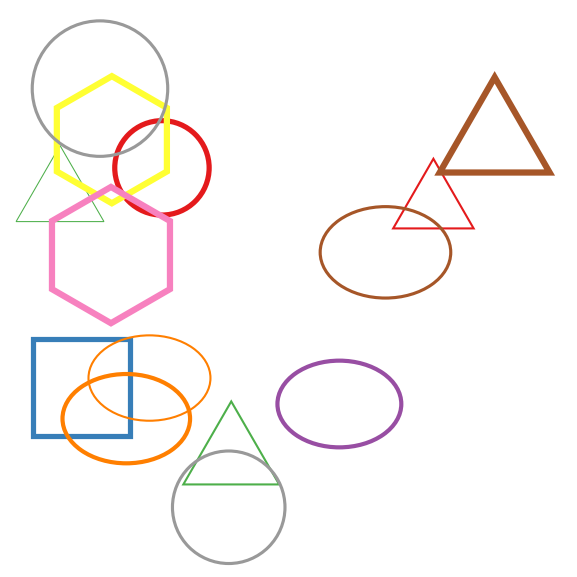[{"shape": "circle", "thickness": 2.5, "radius": 0.41, "center": [0.28, 0.708]}, {"shape": "triangle", "thickness": 1, "radius": 0.4, "center": [0.75, 0.644]}, {"shape": "square", "thickness": 2.5, "radius": 0.42, "center": [0.142, 0.329]}, {"shape": "triangle", "thickness": 1, "radius": 0.48, "center": [0.4, 0.208]}, {"shape": "triangle", "thickness": 0.5, "radius": 0.44, "center": [0.104, 0.659]}, {"shape": "oval", "thickness": 2, "radius": 0.54, "center": [0.588, 0.3]}, {"shape": "oval", "thickness": 2, "radius": 0.55, "center": [0.219, 0.274]}, {"shape": "oval", "thickness": 1, "radius": 0.53, "center": [0.259, 0.345]}, {"shape": "hexagon", "thickness": 3, "radius": 0.55, "center": [0.194, 0.757]}, {"shape": "oval", "thickness": 1.5, "radius": 0.57, "center": [0.667, 0.562]}, {"shape": "triangle", "thickness": 3, "radius": 0.55, "center": [0.857, 0.755]}, {"shape": "hexagon", "thickness": 3, "radius": 0.59, "center": [0.192, 0.557]}, {"shape": "circle", "thickness": 1.5, "radius": 0.49, "center": [0.396, 0.121]}, {"shape": "circle", "thickness": 1.5, "radius": 0.59, "center": [0.173, 0.846]}]